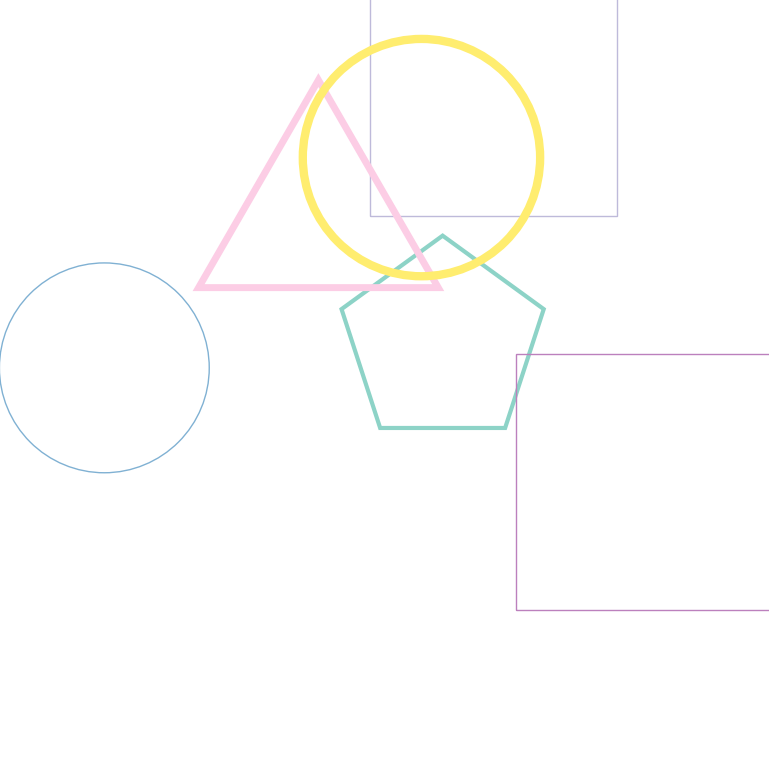[{"shape": "pentagon", "thickness": 1.5, "radius": 0.69, "center": [0.575, 0.556]}, {"shape": "square", "thickness": 0.5, "radius": 0.8, "center": [0.641, 0.88]}, {"shape": "circle", "thickness": 0.5, "radius": 0.68, "center": [0.135, 0.522]}, {"shape": "triangle", "thickness": 2.5, "radius": 0.9, "center": [0.414, 0.716]}, {"shape": "square", "thickness": 0.5, "radius": 0.83, "center": [0.837, 0.374]}, {"shape": "circle", "thickness": 3, "radius": 0.77, "center": [0.547, 0.795]}]